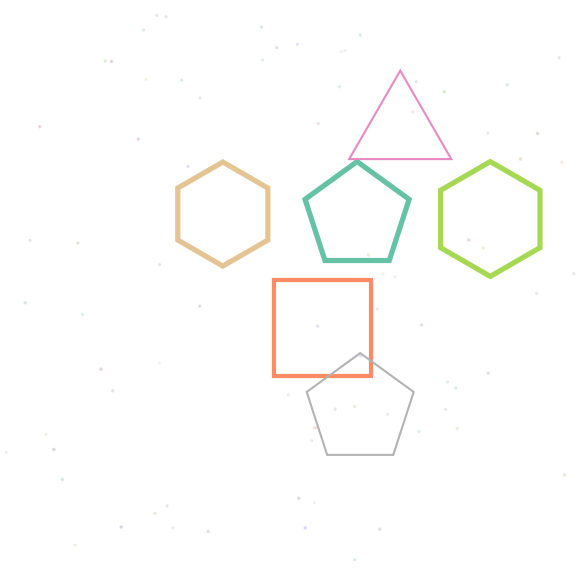[{"shape": "pentagon", "thickness": 2.5, "radius": 0.47, "center": [0.618, 0.625]}, {"shape": "square", "thickness": 2, "radius": 0.42, "center": [0.559, 0.431]}, {"shape": "triangle", "thickness": 1, "radius": 0.51, "center": [0.693, 0.775]}, {"shape": "hexagon", "thickness": 2.5, "radius": 0.5, "center": [0.849, 0.62]}, {"shape": "hexagon", "thickness": 2.5, "radius": 0.45, "center": [0.386, 0.628]}, {"shape": "pentagon", "thickness": 1, "radius": 0.49, "center": [0.624, 0.29]}]